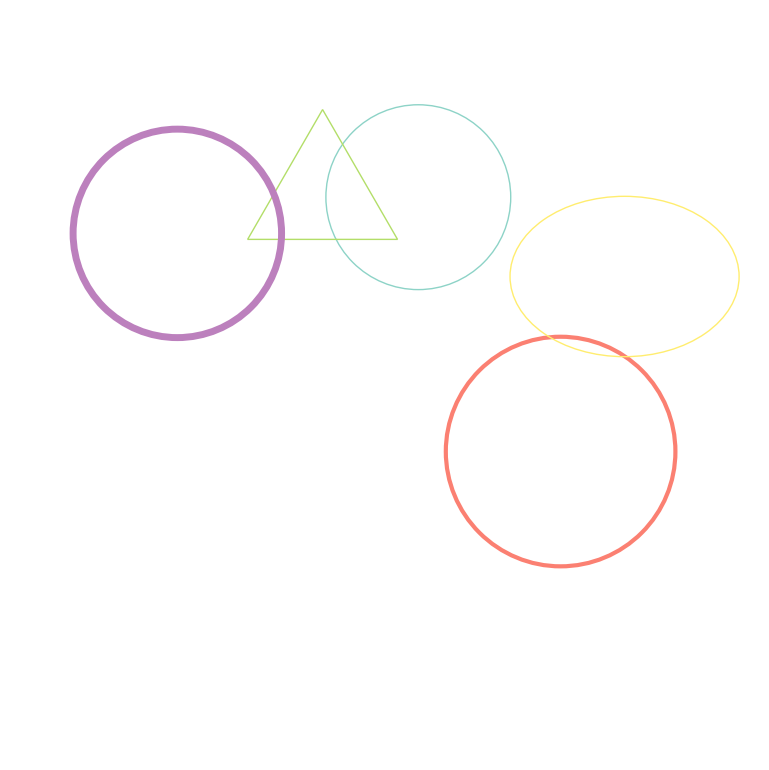[{"shape": "circle", "thickness": 0.5, "radius": 0.6, "center": [0.543, 0.744]}, {"shape": "circle", "thickness": 1.5, "radius": 0.75, "center": [0.728, 0.414]}, {"shape": "triangle", "thickness": 0.5, "radius": 0.56, "center": [0.419, 0.745]}, {"shape": "circle", "thickness": 2.5, "radius": 0.68, "center": [0.23, 0.697]}, {"shape": "oval", "thickness": 0.5, "radius": 0.74, "center": [0.811, 0.641]}]